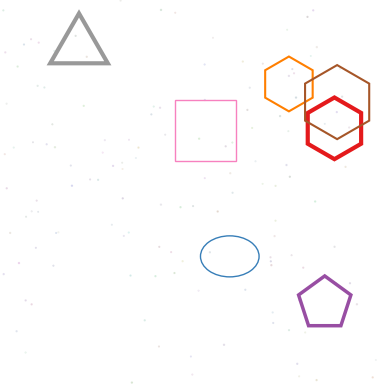[{"shape": "hexagon", "thickness": 3, "radius": 0.4, "center": [0.869, 0.667]}, {"shape": "oval", "thickness": 1, "radius": 0.38, "center": [0.597, 0.334]}, {"shape": "pentagon", "thickness": 2.5, "radius": 0.36, "center": [0.843, 0.212]}, {"shape": "hexagon", "thickness": 1.5, "radius": 0.36, "center": [0.75, 0.782]}, {"shape": "hexagon", "thickness": 1.5, "radius": 0.48, "center": [0.876, 0.735]}, {"shape": "square", "thickness": 1, "radius": 0.4, "center": [0.533, 0.66]}, {"shape": "triangle", "thickness": 3, "radius": 0.43, "center": [0.205, 0.879]}]